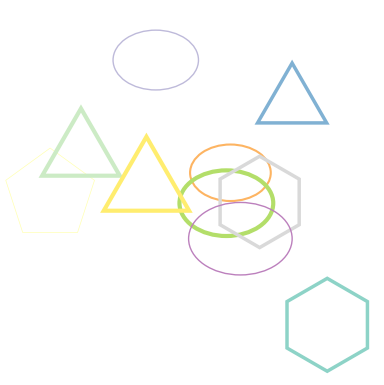[{"shape": "hexagon", "thickness": 2.5, "radius": 0.6, "center": [0.85, 0.156]}, {"shape": "pentagon", "thickness": 0.5, "radius": 0.61, "center": [0.13, 0.494]}, {"shape": "oval", "thickness": 1, "radius": 0.55, "center": [0.405, 0.844]}, {"shape": "triangle", "thickness": 2.5, "radius": 0.52, "center": [0.759, 0.733]}, {"shape": "oval", "thickness": 1.5, "radius": 0.52, "center": [0.598, 0.551]}, {"shape": "oval", "thickness": 3, "radius": 0.61, "center": [0.588, 0.472]}, {"shape": "hexagon", "thickness": 2.5, "radius": 0.59, "center": [0.674, 0.476]}, {"shape": "oval", "thickness": 1, "radius": 0.67, "center": [0.624, 0.38]}, {"shape": "triangle", "thickness": 3, "radius": 0.58, "center": [0.21, 0.602]}, {"shape": "triangle", "thickness": 3, "radius": 0.64, "center": [0.38, 0.517]}]